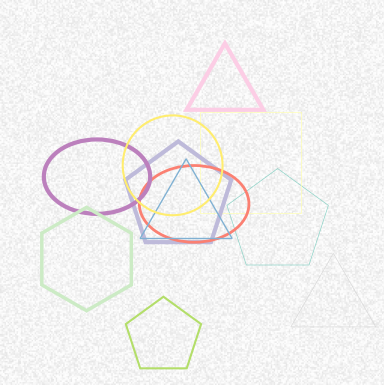[{"shape": "pentagon", "thickness": 0.5, "radius": 0.69, "center": [0.721, 0.424]}, {"shape": "square", "thickness": 0.5, "radius": 0.66, "center": [0.651, 0.578]}, {"shape": "pentagon", "thickness": 3, "radius": 0.72, "center": [0.463, 0.488]}, {"shape": "oval", "thickness": 2, "radius": 0.71, "center": [0.504, 0.47]}, {"shape": "triangle", "thickness": 1, "radius": 0.69, "center": [0.483, 0.45]}, {"shape": "pentagon", "thickness": 1.5, "radius": 0.51, "center": [0.425, 0.126]}, {"shape": "triangle", "thickness": 3, "radius": 0.58, "center": [0.584, 0.772]}, {"shape": "triangle", "thickness": 0.5, "radius": 0.64, "center": [0.866, 0.215]}, {"shape": "oval", "thickness": 3, "radius": 0.69, "center": [0.252, 0.541]}, {"shape": "hexagon", "thickness": 2.5, "radius": 0.67, "center": [0.225, 0.327]}, {"shape": "circle", "thickness": 1.5, "radius": 0.65, "center": [0.448, 0.571]}]